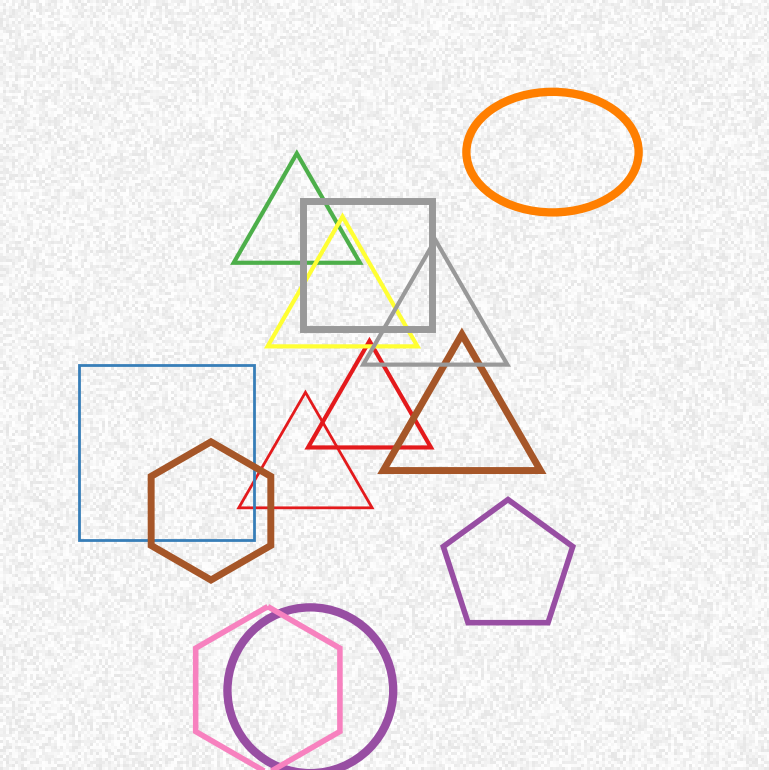[{"shape": "triangle", "thickness": 1, "radius": 0.5, "center": [0.397, 0.39]}, {"shape": "triangle", "thickness": 1.5, "radius": 0.46, "center": [0.48, 0.465]}, {"shape": "square", "thickness": 1, "radius": 0.57, "center": [0.216, 0.412]}, {"shape": "triangle", "thickness": 1.5, "radius": 0.47, "center": [0.385, 0.706]}, {"shape": "pentagon", "thickness": 2, "radius": 0.44, "center": [0.66, 0.263]}, {"shape": "circle", "thickness": 3, "radius": 0.54, "center": [0.403, 0.104]}, {"shape": "oval", "thickness": 3, "radius": 0.56, "center": [0.718, 0.802]}, {"shape": "triangle", "thickness": 1.5, "radius": 0.56, "center": [0.445, 0.606]}, {"shape": "triangle", "thickness": 2.5, "radius": 0.59, "center": [0.6, 0.448]}, {"shape": "hexagon", "thickness": 2.5, "radius": 0.45, "center": [0.274, 0.336]}, {"shape": "hexagon", "thickness": 2, "radius": 0.54, "center": [0.348, 0.104]}, {"shape": "square", "thickness": 2.5, "radius": 0.42, "center": [0.477, 0.656]}, {"shape": "triangle", "thickness": 1.5, "radius": 0.54, "center": [0.565, 0.58]}]